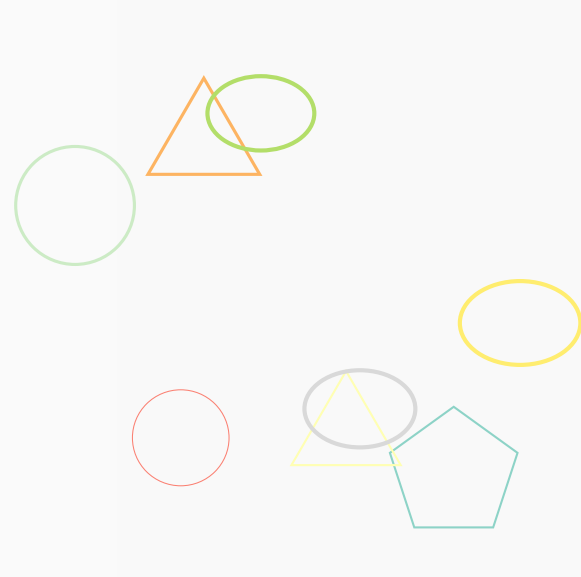[{"shape": "pentagon", "thickness": 1, "radius": 0.58, "center": [0.781, 0.179]}, {"shape": "triangle", "thickness": 1, "radius": 0.54, "center": [0.595, 0.248]}, {"shape": "circle", "thickness": 0.5, "radius": 0.42, "center": [0.311, 0.241]}, {"shape": "triangle", "thickness": 1.5, "radius": 0.56, "center": [0.351, 0.753]}, {"shape": "oval", "thickness": 2, "radius": 0.46, "center": [0.449, 0.803]}, {"shape": "oval", "thickness": 2, "radius": 0.48, "center": [0.619, 0.291]}, {"shape": "circle", "thickness": 1.5, "radius": 0.51, "center": [0.129, 0.643]}, {"shape": "oval", "thickness": 2, "radius": 0.52, "center": [0.895, 0.44]}]